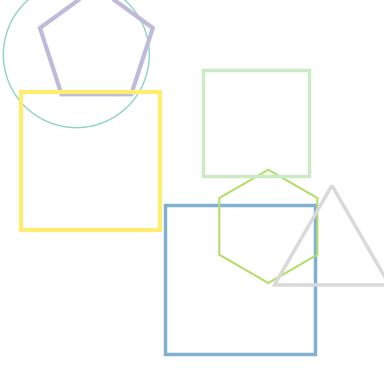[{"shape": "circle", "thickness": 1, "radius": 0.95, "center": [0.198, 0.858]}, {"shape": "pentagon", "thickness": 3, "radius": 0.77, "center": [0.25, 0.88]}, {"shape": "square", "thickness": 2.5, "radius": 0.97, "center": [0.623, 0.275]}, {"shape": "hexagon", "thickness": 1.5, "radius": 0.74, "center": [0.697, 0.412]}, {"shape": "triangle", "thickness": 2.5, "radius": 0.86, "center": [0.862, 0.346]}, {"shape": "square", "thickness": 2.5, "radius": 0.69, "center": [0.664, 0.681]}, {"shape": "square", "thickness": 3, "radius": 0.9, "center": [0.235, 0.581]}]